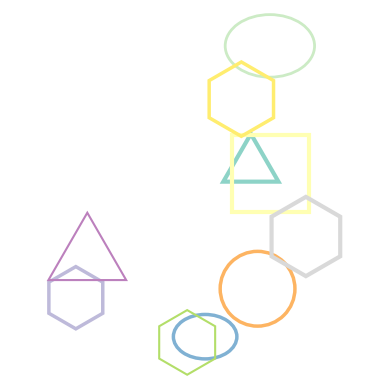[{"shape": "triangle", "thickness": 3, "radius": 0.41, "center": [0.652, 0.569]}, {"shape": "square", "thickness": 3, "radius": 0.5, "center": [0.702, 0.548]}, {"shape": "hexagon", "thickness": 2.5, "radius": 0.4, "center": [0.197, 0.227]}, {"shape": "oval", "thickness": 2.5, "radius": 0.41, "center": [0.533, 0.126]}, {"shape": "circle", "thickness": 2.5, "radius": 0.49, "center": [0.669, 0.25]}, {"shape": "hexagon", "thickness": 1.5, "radius": 0.42, "center": [0.486, 0.111]}, {"shape": "hexagon", "thickness": 3, "radius": 0.51, "center": [0.795, 0.386]}, {"shape": "triangle", "thickness": 1.5, "radius": 0.58, "center": [0.227, 0.331]}, {"shape": "oval", "thickness": 2, "radius": 0.58, "center": [0.701, 0.881]}, {"shape": "hexagon", "thickness": 2.5, "radius": 0.48, "center": [0.627, 0.742]}]